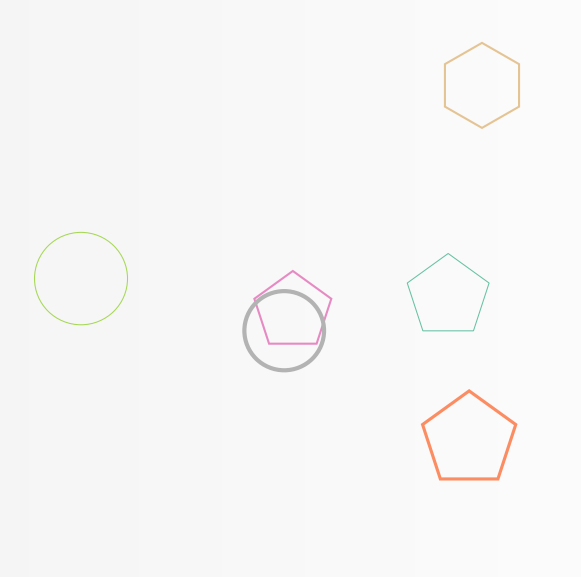[{"shape": "pentagon", "thickness": 0.5, "radius": 0.37, "center": [0.771, 0.486]}, {"shape": "pentagon", "thickness": 1.5, "radius": 0.42, "center": [0.807, 0.238]}, {"shape": "pentagon", "thickness": 1, "radius": 0.35, "center": [0.504, 0.46]}, {"shape": "circle", "thickness": 0.5, "radius": 0.4, "center": [0.139, 0.517]}, {"shape": "hexagon", "thickness": 1, "radius": 0.37, "center": [0.829, 0.851]}, {"shape": "circle", "thickness": 2, "radius": 0.34, "center": [0.489, 0.426]}]